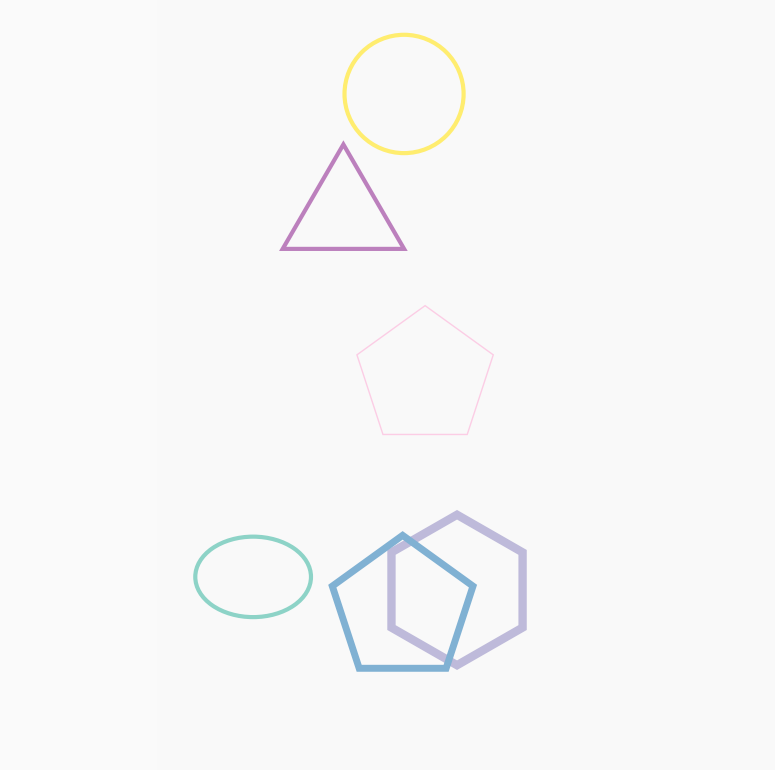[{"shape": "oval", "thickness": 1.5, "radius": 0.37, "center": [0.327, 0.251]}, {"shape": "hexagon", "thickness": 3, "radius": 0.49, "center": [0.59, 0.234]}, {"shape": "pentagon", "thickness": 2.5, "radius": 0.48, "center": [0.52, 0.209]}, {"shape": "pentagon", "thickness": 0.5, "radius": 0.46, "center": [0.549, 0.511]}, {"shape": "triangle", "thickness": 1.5, "radius": 0.45, "center": [0.443, 0.722]}, {"shape": "circle", "thickness": 1.5, "radius": 0.38, "center": [0.521, 0.878]}]